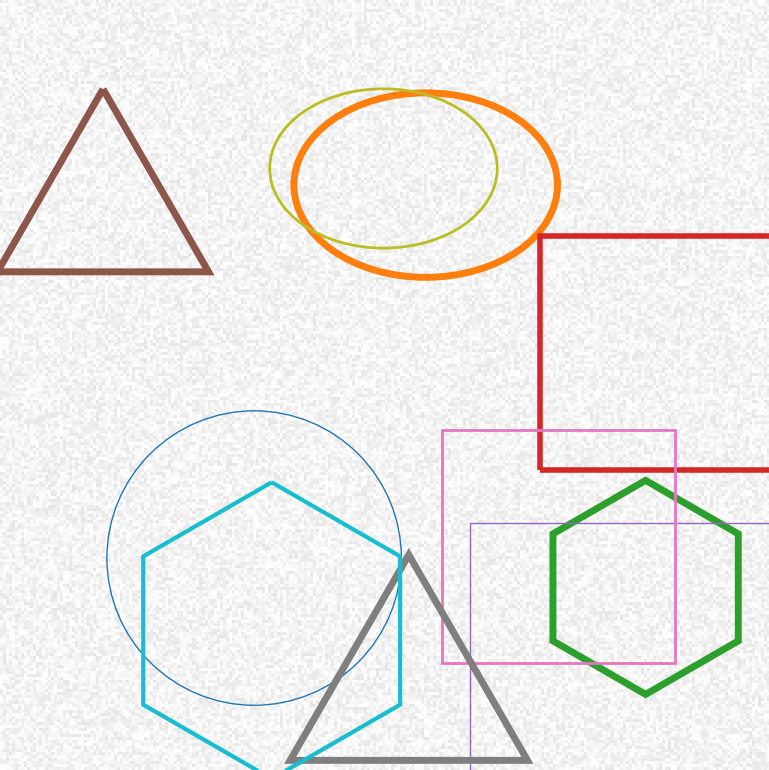[{"shape": "circle", "thickness": 0.5, "radius": 0.96, "center": [0.33, 0.275]}, {"shape": "oval", "thickness": 2.5, "radius": 0.86, "center": [0.553, 0.76]}, {"shape": "hexagon", "thickness": 2.5, "radius": 0.69, "center": [0.838, 0.237]}, {"shape": "square", "thickness": 2, "radius": 0.76, "center": [0.853, 0.541]}, {"shape": "square", "thickness": 0.5, "radius": 0.98, "center": [0.806, 0.124]}, {"shape": "triangle", "thickness": 2.5, "radius": 0.79, "center": [0.134, 0.726]}, {"shape": "square", "thickness": 1, "radius": 0.76, "center": [0.725, 0.29]}, {"shape": "triangle", "thickness": 2.5, "radius": 0.89, "center": [0.531, 0.101]}, {"shape": "oval", "thickness": 1, "radius": 0.74, "center": [0.498, 0.781]}, {"shape": "hexagon", "thickness": 1.5, "radius": 0.96, "center": [0.353, 0.181]}]